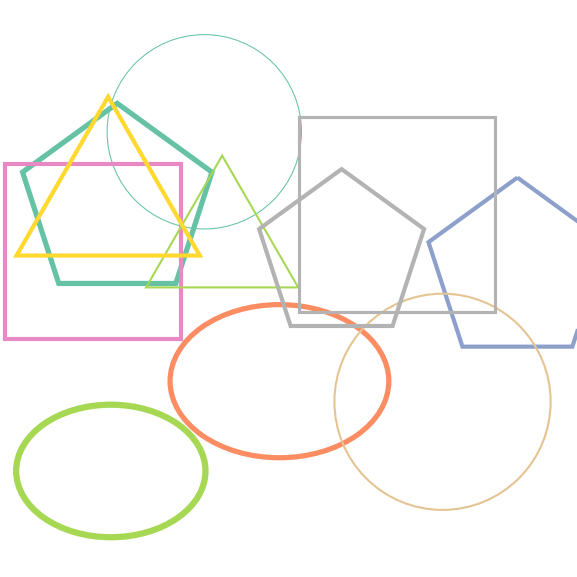[{"shape": "pentagon", "thickness": 2.5, "radius": 0.86, "center": [0.203, 0.648]}, {"shape": "circle", "thickness": 0.5, "radius": 0.84, "center": [0.354, 0.771]}, {"shape": "oval", "thickness": 2.5, "radius": 0.95, "center": [0.484, 0.339]}, {"shape": "pentagon", "thickness": 2, "radius": 0.81, "center": [0.896, 0.53]}, {"shape": "square", "thickness": 2, "radius": 0.76, "center": [0.161, 0.563]}, {"shape": "oval", "thickness": 3, "radius": 0.82, "center": [0.192, 0.184]}, {"shape": "triangle", "thickness": 1, "radius": 0.76, "center": [0.385, 0.578]}, {"shape": "triangle", "thickness": 2, "radius": 0.92, "center": [0.187, 0.648]}, {"shape": "circle", "thickness": 1, "radius": 0.94, "center": [0.766, 0.303]}, {"shape": "square", "thickness": 1.5, "radius": 0.85, "center": [0.687, 0.628]}, {"shape": "pentagon", "thickness": 2, "radius": 0.75, "center": [0.592, 0.556]}]